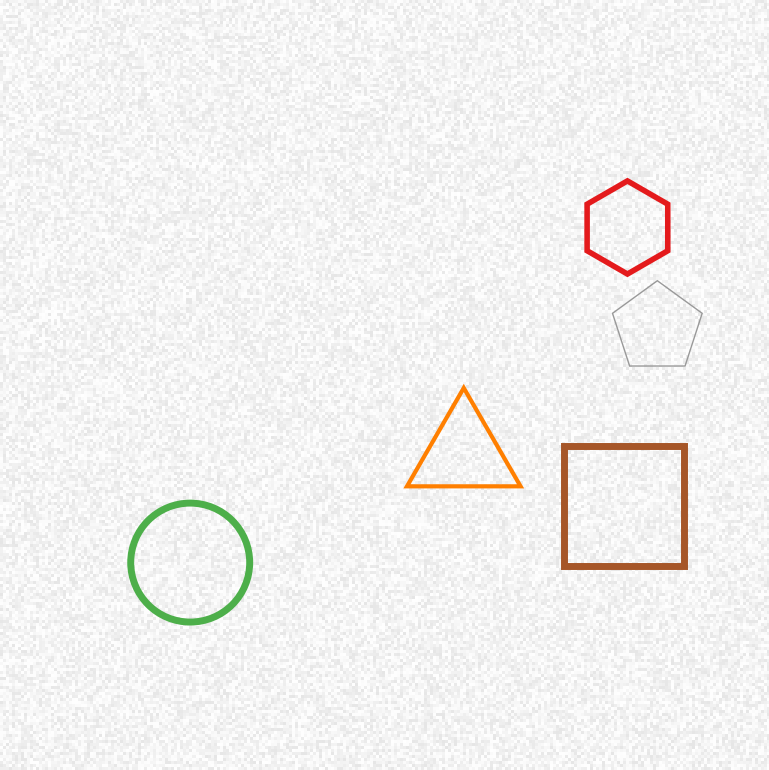[{"shape": "hexagon", "thickness": 2, "radius": 0.3, "center": [0.815, 0.705]}, {"shape": "circle", "thickness": 2.5, "radius": 0.39, "center": [0.247, 0.269]}, {"shape": "triangle", "thickness": 1.5, "radius": 0.43, "center": [0.602, 0.411]}, {"shape": "square", "thickness": 2.5, "radius": 0.39, "center": [0.811, 0.343]}, {"shape": "pentagon", "thickness": 0.5, "radius": 0.31, "center": [0.854, 0.574]}]